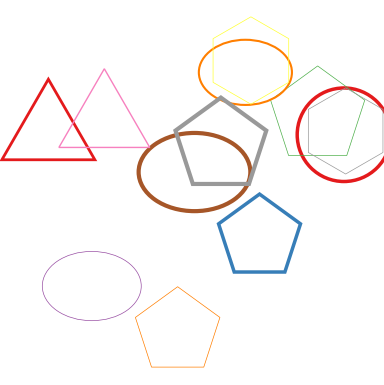[{"shape": "triangle", "thickness": 2, "radius": 0.7, "center": [0.126, 0.655]}, {"shape": "circle", "thickness": 2.5, "radius": 0.61, "center": [0.893, 0.65]}, {"shape": "pentagon", "thickness": 2.5, "radius": 0.56, "center": [0.674, 0.384]}, {"shape": "pentagon", "thickness": 0.5, "radius": 0.64, "center": [0.825, 0.7]}, {"shape": "oval", "thickness": 0.5, "radius": 0.64, "center": [0.238, 0.257]}, {"shape": "pentagon", "thickness": 0.5, "radius": 0.58, "center": [0.461, 0.14]}, {"shape": "oval", "thickness": 1.5, "radius": 0.6, "center": [0.637, 0.812]}, {"shape": "hexagon", "thickness": 0.5, "radius": 0.57, "center": [0.652, 0.843]}, {"shape": "oval", "thickness": 3, "radius": 0.73, "center": [0.505, 0.553]}, {"shape": "triangle", "thickness": 1, "radius": 0.68, "center": [0.271, 0.685]}, {"shape": "pentagon", "thickness": 3, "radius": 0.62, "center": [0.574, 0.622]}, {"shape": "hexagon", "thickness": 0.5, "radius": 0.56, "center": [0.898, 0.66]}]